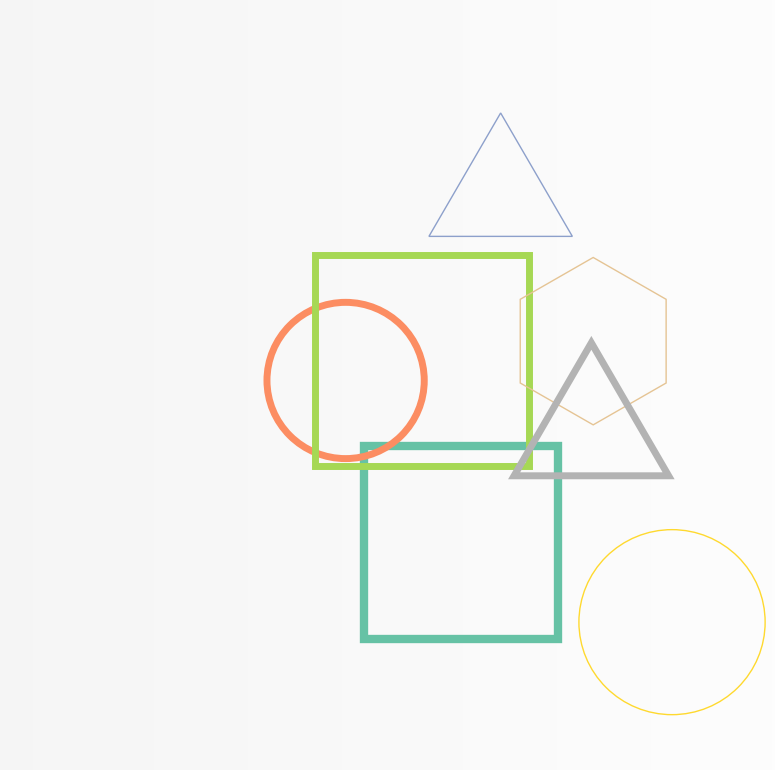[{"shape": "square", "thickness": 3, "radius": 0.63, "center": [0.595, 0.296]}, {"shape": "circle", "thickness": 2.5, "radius": 0.51, "center": [0.446, 0.506]}, {"shape": "triangle", "thickness": 0.5, "radius": 0.53, "center": [0.646, 0.746]}, {"shape": "square", "thickness": 2.5, "radius": 0.69, "center": [0.544, 0.532]}, {"shape": "circle", "thickness": 0.5, "radius": 0.6, "center": [0.867, 0.192]}, {"shape": "hexagon", "thickness": 0.5, "radius": 0.54, "center": [0.765, 0.557]}, {"shape": "triangle", "thickness": 2.5, "radius": 0.58, "center": [0.763, 0.44]}]